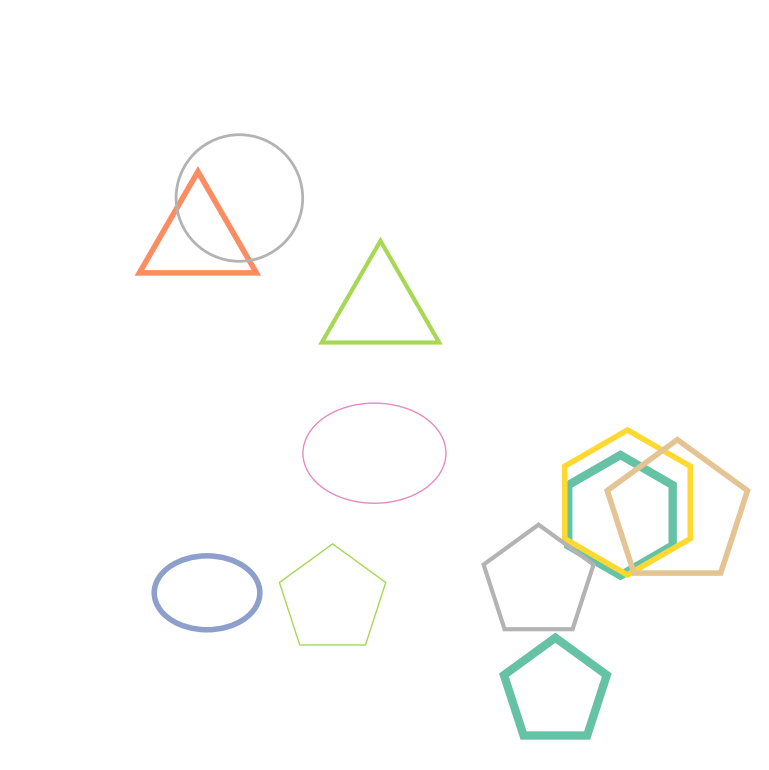[{"shape": "hexagon", "thickness": 3, "radius": 0.39, "center": [0.806, 0.331]}, {"shape": "pentagon", "thickness": 3, "radius": 0.35, "center": [0.721, 0.102]}, {"shape": "triangle", "thickness": 2, "radius": 0.44, "center": [0.257, 0.689]}, {"shape": "oval", "thickness": 2, "radius": 0.34, "center": [0.269, 0.23]}, {"shape": "oval", "thickness": 0.5, "radius": 0.46, "center": [0.486, 0.411]}, {"shape": "triangle", "thickness": 1.5, "radius": 0.44, "center": [0.494, 0.599]}, {"shape": "pentagon", "thickness": 0.5, "radius": 0.36, "center": [0.432, 0.221]}, {"shape": "hexagon", "thickness": 2, "radius": 0.47, "center": [0.815, 0.347]}, {"shape": "pentagon", "thickness": 2, "radius": 0.48, "center": [0.88, 0.333]}, {"shape": "circle", "thickness": 1, "radius": 0.41, "center": [0.311, 0.743]}, {"shape": "pentagon", "thickness": 1.5, "radius": 0.38, "center": [0.699, 0.244]}]